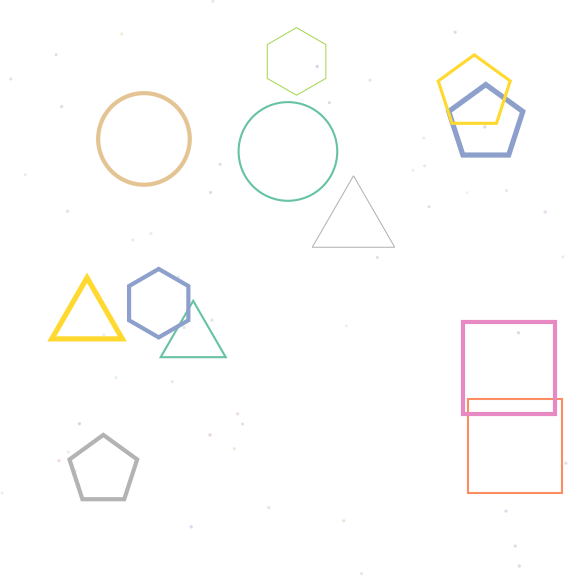[{"shape": "triangle", "thickness": 1, "radius": 0.33, "center": [0.335, 0.413]}, {"shape": "circle", "thickness": 1, "radius": 0.43, "center": [0.499, 0.737]}, {"shape": "square", "thickness": 1, "radius": 0.41, "center": [0.892, 0.227]}, {"shape": "hexagon", "thickness": 2, "radius": 0.3, "center": [0.275, 0.474]}, {"shape": "pentagon", "thickness": 2.5, "radius": 0.34, "center": [0.841, 0.785]}, {"shape": "square", "thickness": 2, "radius": 0.4, "center": [0.881, 0.362]}, {"shape": "hexagon", "thickness": 0.5, "radius": 0.29, "center": [0.514, 0.893]}, {"shape": "triangle", "thickness": 2.5, "radius": 0.35, "center": [0.151, 0.448]}, {"shape": "pentagon", "thickness": 1.5, "radius": 0.33, "center": [0.821, 0.839]}, {"shape": "circle", "thickness": 2, "radius": 0.4, "center": [0.249, 0.759]}, {"shape": "triangle", "thickness": 0.5, "radius": 0.41, "center": [0.612, 0.612]}, {"shape": "pentagon", "thickness": 2, "radius": 0.31, "center": [0.179, 0.184]}]